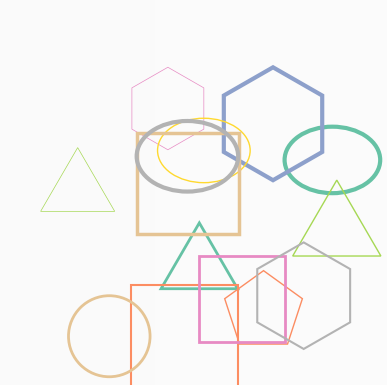[{"shape": "triangle", "thickness": 2, "radius": 0.57, "center": [0.514, 0.307]}, {"shape": "oval", "thickness": 3, "radius": 0.62, "center": [0.858, 0.585]}, {"shape": "pentagon", "thickness": 1, "radius": 0.53, "center": [0.68, 0.192]}, {"shape": "square", "thickness": 1.5, "radius": 0.69, "center": [0.477, 0.123]}, {"shape": "hexagon", "thickness": 3, "radius": 0.73, "center": [0.705, 0.679]}, {"shape": "square", "thickness": 2, "radius": 0.56, "center": [0.625, 0.224]}, {"shape": "hexagon", "thickness": 0.5, "radius": 0.54, "center": [0.433, 0.718]}, {"shape": "triangle", "thickness": 1, "radius": 0.66, "center": [0.869, 0.401]}, {"shape": "triangle", "thickness": 0.5, "radius": 0.55, "center": [0.2, 0.506]}, {"shape": "oval", "thickness": 1, "radius": 0.6, "center": [0.526, 0.609]}, {"shape": "square", "thickness": 2.5, "radius": 0.66, "center": [0.484, 0.523]}, {"shape": "circle", "thickness": 2, "radius": 0.53, "center": [0.282, 0.127]}, {"shape": "oval", "thickness": 3, "radius": 0.65, "center": [0.484, 0.594]}, {"shape": "hexagon", "thickness": 1.5, "radius": 0.69, "center": [0.784, 0.232]}]